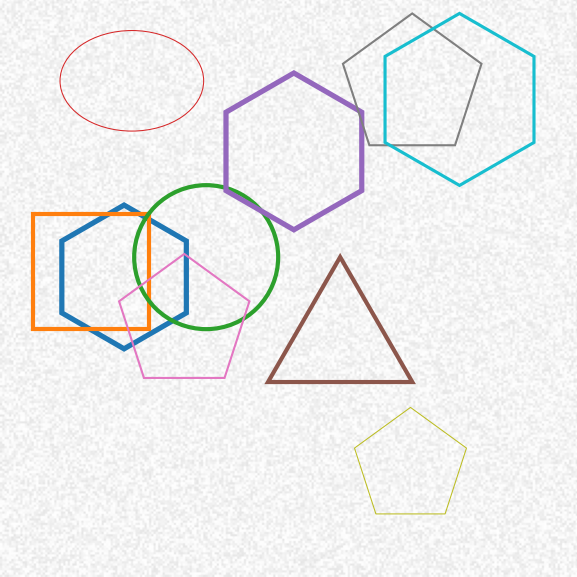[{"shape": "hexagon", "thickness": 2.5, "radius": 0.62, "center": [0.215, 0.52]}, {"shape": "square", "thickness": 2, "radius": 0.5, "center": [0.158, 0.529]}, {"shape": "circle", "thickness": 2, "radius": 0.62, "center": [0.357, 0.554]}, {"shape": "oval", "thickness": 0.5, "radius": 0.62, "center": [0.228, 0.859]}, {"shape": "hexagon", "thickness": 2.5, "radius": 0.68, "center": [0.509, 0.737]}, {"shape": "triangle", "thickness": 2, "radius": 0.72, "center": [0.589, 0.41]}, {"shape": "pentagon", "thickness": 1, "radius": 0.59, "center": [0.319, 0.441]}, {"shape": "pentagon", "thickness": 1, "radius": 0.63, "center": [0.714, 0.85]}, {"shape": "pentagon", "thickness": 0.5, "radius": 0.51, "center": [0.711, 0.192]}, {"shape": "hexagon", "thickness": 1.5, "radius": 0.74, "center": [0.796, 0.827]}]